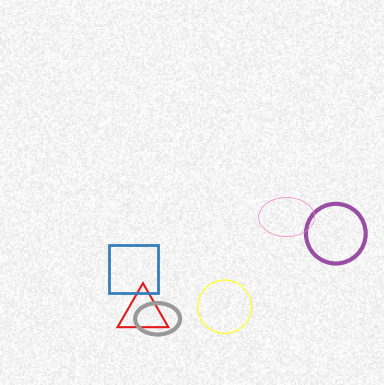[{"shape": "triangle", "thickness": 1.5, "radius": 0.38, "center": [0.371, 0.188]}, {"shape": "square", "thickness": 2, "radius": 0.31, "center": [0.347, 0.301]}, {"shape": "circle", "thickness": 3, "radius": 0.39, "center": [0.872, 0.393]}, {"shape": "circle", "thickness": 1, "radius": 0.35, "center": [0.584, 0.203]}, {"shape": "oval", "thickness": 0.5, "radius": 0.36, "center": [0.744, 0.436]}, {"shape": "oval", "thickness": 3, "radius": 0.29, "center": [0.409, 0.172]}]